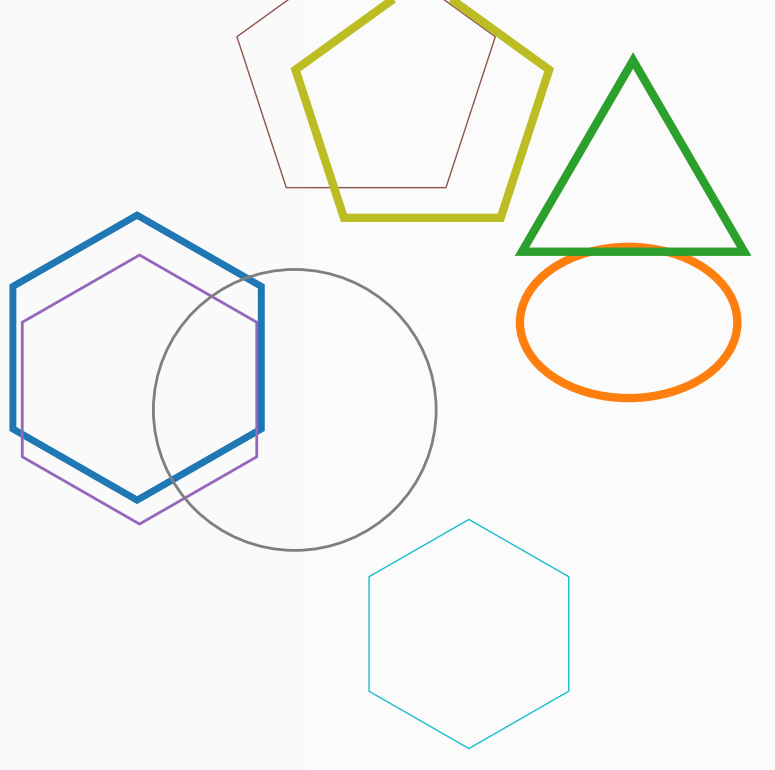[{"shape": "hexagon", "thickness": 2.5, "radius": 0.93, "center": [0.177, 0.536]}, {"shape": "oval", "thickness": 3, "radius": 0.7, "center": [0.811, 0.581]}, {"shape": "triangle", "thickness": 3, "radius": 0.83, "center": [0.817, 0.756]}, {"shape": "hexagon", "thickness": 1, "radius": 0.87, "center": [0.18, 0.494]}, {"shape": "pentagon", "thickness": 0.5, "radius": 0.88, "center": [0.472, 0.898]}, {"shape": "circle", "thickness": 1, "radius": 0.91, "center": [0.38, 0.468]}, {"shape": "pentagon", "thickness": 3, "radius": 0.86, "center": [0.545, 0.856]}, {"shape": "hexagon", "thickness": 0.5, "radius": 0.74, "center": [0.605, 0.177]}]